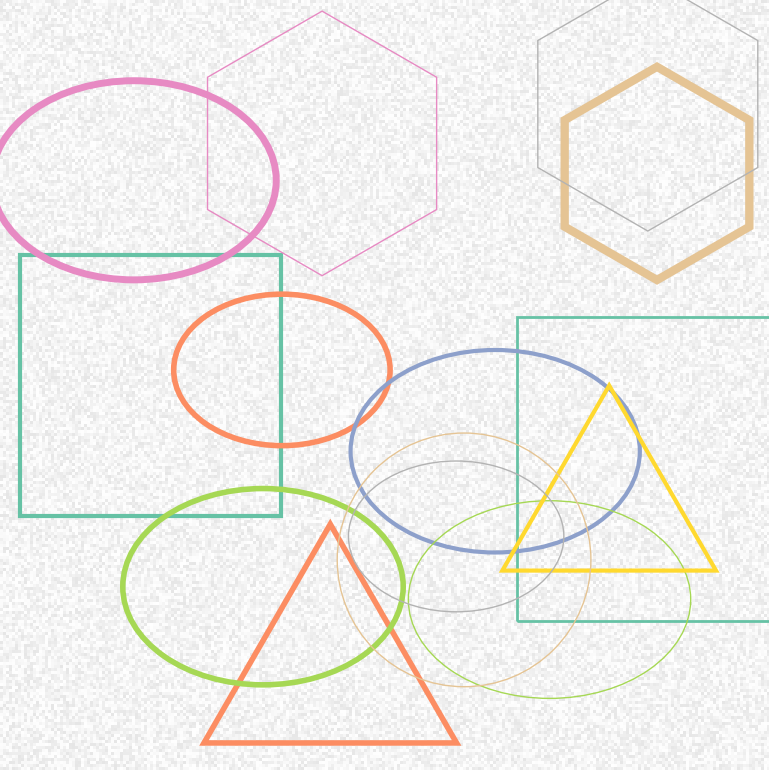[{"shape": "square", "thickness": 1, "radius": 0.99, "center": [0.869, 0.391]}, {"shape": "square", "thickness": 1.5, "radius": 0.85, "center": [0.196, 0.5]}, {"shape": "triangle", "thickness": 2, "radius": 0.95, "center": [0.429, 0.13]}, {"shape": "oval", "thickness": 2, "radius": 0.7, "center": [0.366, 0.52]}, {"shape": "oval", "thickness": 1.5, "radius": 0.94, "center": [0.643, 0.414]}, {"shape": "oval", "thickness": 2.5, "radius": 0.92, "center": [0.174, 0.766]}, {"shape": "hexagon", "thickness": 0.5, "radius": 0.86, "center": [0.418, 0.814]}, {"shape": "oval", "thickness": 0.5, "radius": 0.92, "center": [0.714, 0.221]}, {"shape": "oval", "thickness": 2, "radius": 0.91, "center": [0.342, 0.238]}, {"shape": "triangle", "thickness": 1.5, "radius": 0.8, "center": [0.791, 0.339]}, {"shape": "circle", "thickness": 0.5, "radius": 0.82, "center": [0.603, 0.273]}, {"shape": "hexagon", "thickness": 3, "radius": 0.69, "center": [0.853, 0.775]}, {"shape": "hexagon", "thickness": 0.5, "radius": 0.82, "center": [0.841, 0.865]}, {"shape": "oval", "thickness": 0.5, "radius": 0.7, "center": [0.592, 0.303]}]